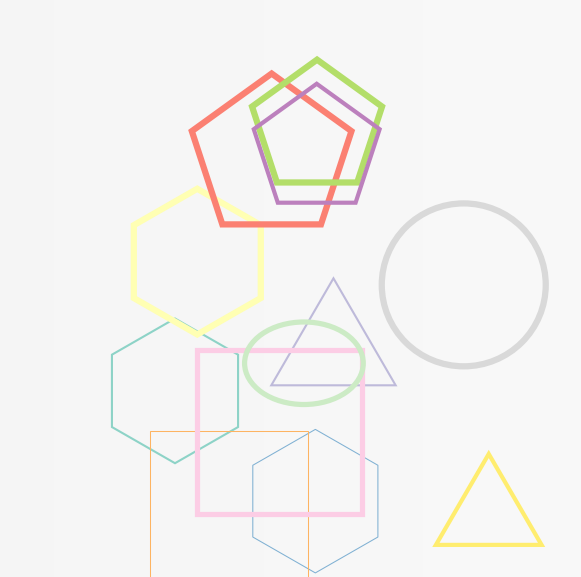[{"shape": "hexagon", "thickness": 1, "radius": 0.63, "center": [0.301, 0.322]}, {"shape": "hexagon", "thickness": 3, "radius": 0.63, "center": [0.339, 0.546]}, {"shape": "triangle", "thickness": 1, "radius": 0.62, "center": [0.574, 0.394]}, {"shape": "pentagon", "thickness": 3, "radius": 0.72, "center": [0.467, 0.727]}, {"shape": "hexagon", "thickness": 0.5, "radius": 0.62, "center": [0.543, 0.131]}, {"shape": "square", "thickness": 0.5, "radius": 0.68, "center": [0.394, 0.116]}, {"shape": "pentagon", "thickness": 3, "radius": 0.59, "center": [0.545, 0.778]}, {"shape": "square", "thickness": 2.5, "radius": 0.71, "center": [0.481, 0.25]}, {"shape": "circle", "thickness": 3, "radius": 0.71, "center": [0.798, 0.506]}, {"shape": "pentagon", "thickness": 2, "radius": 0.57, "center": [0.545, 0.74]}, {"shape": "oval", "thickness": 2.5, "radius": 0.51, "center": [0.523, 0.37]}, {"shape": "triangle", "thickness": 2, "radius": 0.52, "center": [0.841, 0.108]}]